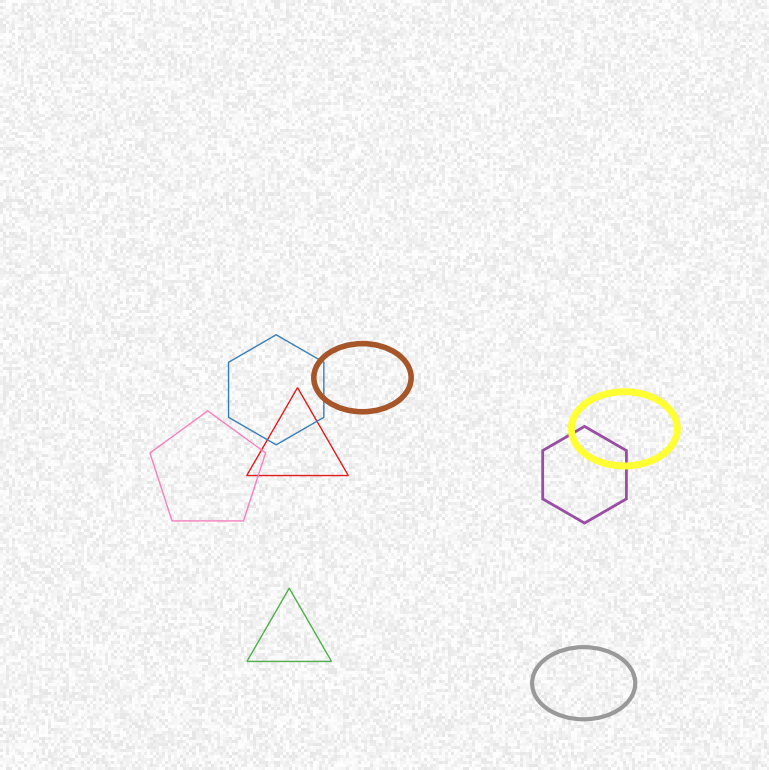[{"shape": "triangle", "thickness": 0.5, "radius": 0.38, "center": [0.386, 0.42]}, {"shape": "hexagon", "thickness": 0.5, "radius": 0.36, "center": [0.359, 0.494]}, {"shape": "triangle", "thickness": 0.5, "radius": 0.32, "center": [0.376, 0.173]}, {"shape": "hexagon", "thickness": 1, "radius": 0.31, "center": [0.759, 0.383]}, {"shape": "oval", "thickness": 2.5, "radius": 0.34, "center": [0.811, 0.443]}, {"shape": "oval", "thickness": 2, "radius": 0.32, "center": [0.471, 0.509]}, {"shape": "pentagon", "thickness": 0.5, "radius": 0.39, "center": [0.27, 0.387]}, {"shape": "oval", "thickness": 1.5, "radius": 0.33, "center": [0.758, 0.113]}]